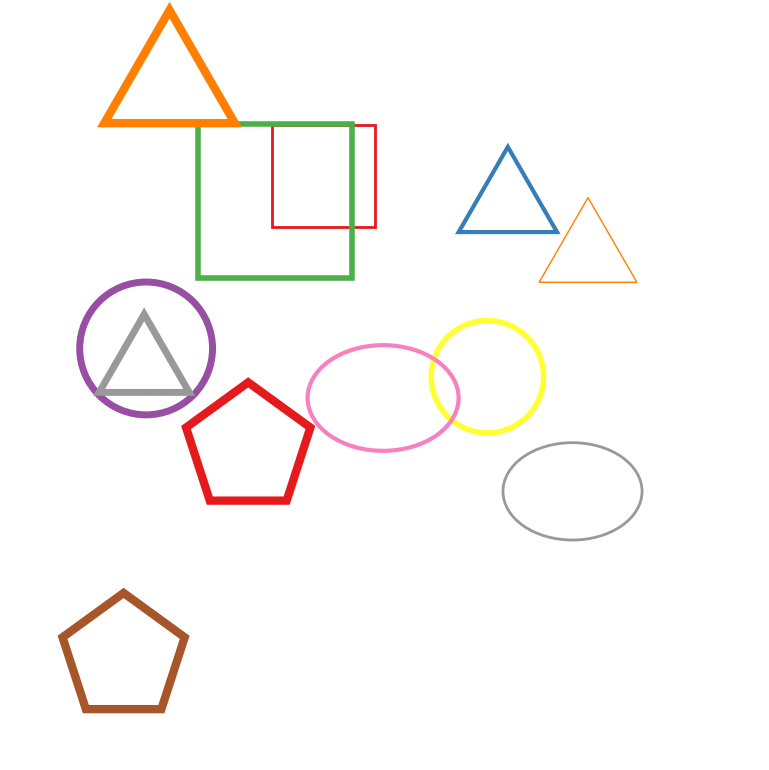[{"shape": "square", "thickness": 1, "radius": 0.33, "center": [0.42, 0.771]}, {"shape": "pentagon", "thickness": 3, "radius": 0.42, "center": [0.322, 0.419]}, {"shape": "triangle", "thickness": 1.5, "radius": 0.37, "center": [0.66, 0.735]}, {"shape": "square", "thickness": 2, "radius": 0.5, "center": [0.357, 0.739]}, {"shape": "circle", "thickness": 2.5, "radius": 0.43, "center": [0.19, 0.547]}, {"shape": "triangle", "thickness": 0.5, "radius": 0.37, "center": [0.764, 0.67]}, {"shape": "triangle", "thickness": 3, "radius": 0.49, "center": [0.22, 0.889]}, {"shape": "circle", "thickness": 2, "radius": 0.36, "center": [0.633, 0.511]}, {"shape": "pentagon", "thickness": 3, "radius": 0.42, "center": [0.161, 0.147]}, {"shape": "oval", "thickness": 1.5, "radius": 0.49, "center": [0.498, 0.483]}, {"shape": "triangle", "thickness": 2.5, "radius": 0.34, "center": [0.187, 0.524]}, {"shape": "oval", "thickness": 1, "radius": 0.45, "center": [0.744, 0.362]}]